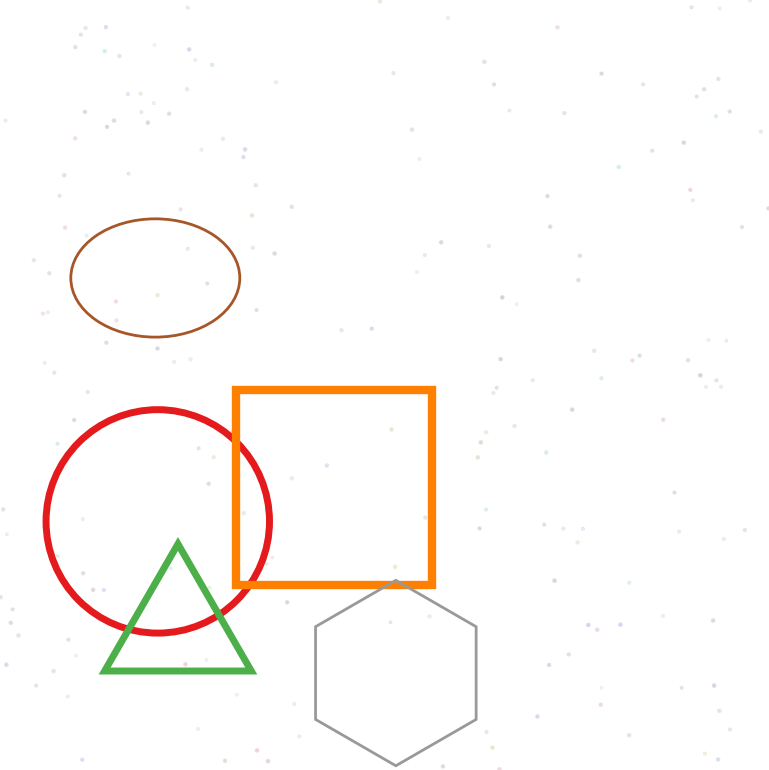[{"shape": "circle", "thickness": 2.5, "radius": 0.73, "center": [0.205, 0.323]}, {"shape": "triangle", "thickness": 2.5, "radius": 0.55, "center": [0.231, 0.184]}, {"shape": "square", "thickness": 3, "radius": 0.63, "center": [0.434, 0.367]}, {"shape": "oval", "thickness": 1, "radius": 0.55, "center": [0.202, 0.639]}, {"shape": "hexagon", "thickness": 1, "radius": 0.6, "center": [0.514, 0.126]}]